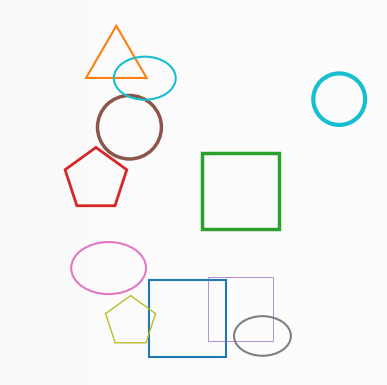[{"shape": "square", "thickness": 1.5, "radius": 0.5, "center": [0.483, 0.172]}, {"shape": "triangle", "thickness": 1.5, "radius": 0.45, "center": [0.3, 0.843]}, {"shape": "square", "thickness": 2.5, "radius": 0.49, "center": [0.621, 0.505]}, {"shape": "pentagon", "thickness": 2, "radius": 0.42, "center": [0.248, 0.533]}, {"shape": "square", "thickness": 0.5, "radius": 0.42, "center": [0.621, 0.199]}, {"shape": "circle", "thickness": 2.5, "radius": 0.41, "center": [0.334, 0.67]}, {"shape": "oval", "thickness": 1.5, "radius": 0.48, "center": [0.28, 0.304]}, {"shape": "oval", "thickness": 1.5, "radius": 0.37, "center": [0.677, 0.127]}, {"shape": "pentagon", "thickness": 1, "radius": 0.34, "center": [0.337, 0.164]}, {"shape": "circle", "thickness": 3, "radius": 0.33, "center": [0.875, 0.742]}, {"shape": "oval", "thickness": 1.5, "radius": 0.4, "center": [0.374, 0.797]}]